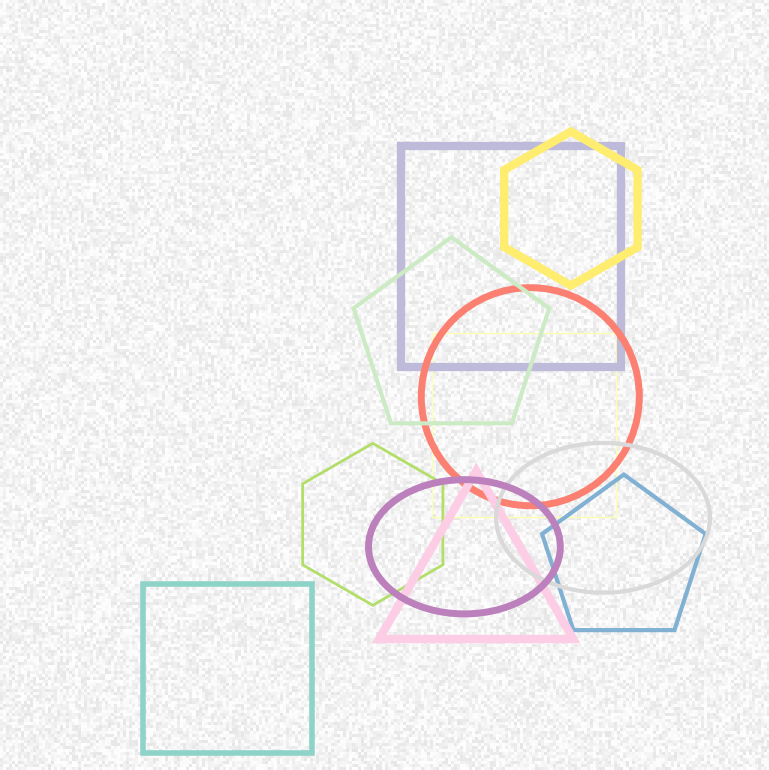[{"shape": "square", "thickness": 2, "radius": 0.55, "center": [0.296, 0.131]}, {"shape": "square", "thickness": 0.5, "radius": 0.6, "center": [0.68, 0.448]}, {"shape": "square", "thickness": 3, "radius": 0.72, "center": [0.664, 0.667]}, {"shape": "circle", "thickness": 2.5, "radius": 0.71, "center": [0.689, 0.485]}, {"shape": "pentagon", "thickness": 1.5, "radius": 0.56, "center": [0.81, 0.272]}, {"shape": "hexagon", "thickness": 1, "radius": 0.53, "center": [0.484, 0.319]}, {"shape": "triangle", "thickness": 3, "radius": 0.73, "center": [0.618, 0.243]}, {"shape": "oval", "thickness": 1.5, "radius": 0.69, "center": [0.783, 0.328]}, {"shape": "oval", "thickness": 2.5, "radius": 0.62, "center": [0.603, 0.29]}, {"shape": "pentagon", "thickness": 1.5, "radius": 0.67, "center": [0.586, 0.558]}, {"shape": "hexagon", "thickness": 3, "radius": 0.5, "center": [0.741, 0.729]}]